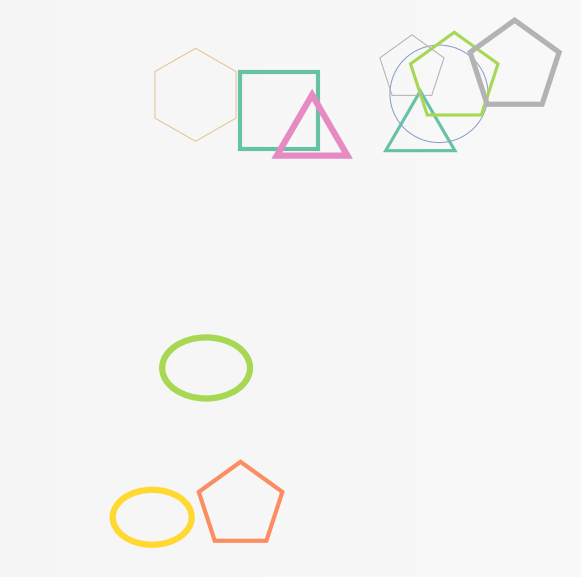[{"shape": "triangle", "thickness": 1.5, "radius": 0.34, "center": [0.723, 0.773]}, {"shape": "square", "thickness": 2, "radius": 0.33, "center": [0.48, 0.808]}, {"shape": "pentagon", "thickness": 2, "radius": 0.38, "center": [0.414, 0.124]}, {"shape": "circle", "thickness": 0.5, "radius": 0.42, "center": [0.755, 0.837]}, {"shape": "triangle", "thickness": 3, "radius": 0.35, "center": [0.537, 0.765]}, {"shape": "pentagon", "thickness": 1.5, "radius": 0.4, "center": [0.782, 0.864]}, {"shape": "oval", "thickness": 3, "radius": 0.38, "center": [0.355, 0.362]}, {"shape": "oval", "thickness": 3, "radius": 0.34, "center": [0.262, 0.103]}, {"shape": "hexagon", "thickness": 0.5, "radius": 0.4, "center": [0.336, 0.835]}, {"shape": "pentagon", "thickness": 2.5, "radius": 0.4, "center": [0.885, 0.884]}, {"shape": "pentagon", "thickness": 0.5, "radius": 0.29, "center": [0.709, 0.881]}]